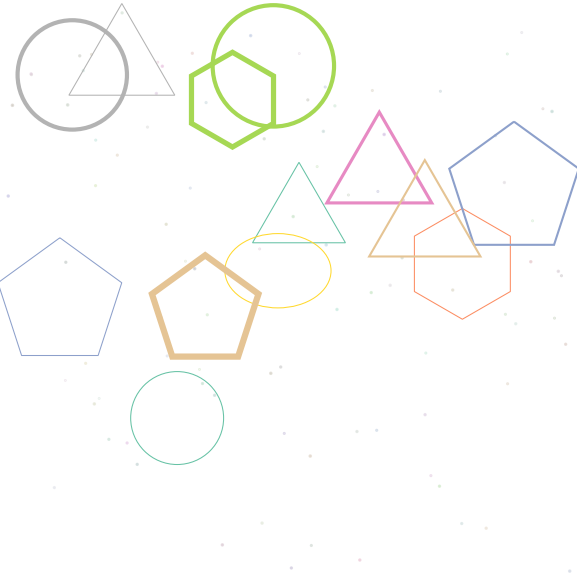[{"shape": "circle", "thickness": 0.5, "radius": 0.4, "center": [0.307, 0.275]}, {"shape": "triangle", "thickness": 0.5, "radius": 0.46, "center": [0.518, 0.625]}, {"shape": "hexagon", "thickness": 0.5, "radius": 0.48, "center": [0.801, 0.542]}, {"shape": "pentagon", "thickness": 1, "radius": 0.59, "center": [0.89, 0.671]}, {"shape": "pentagon", "thickness": 0.5, "radius": 0.56, "center": [0.104, 0.475]}, {"shape": "triangle", "thickness": 1.5, "radius": 0.52, "center": [0.657, 0.7]}, {"shape": "hexagon", "thickness": 2.5, "radius": 0.41, "center": [0.403, 0.827]}, {"shape": "circle", "thickness": 2, "radius": 0.53, "center": [0.473, 0.885]}, {"shape": "oval", "thickness": 0.5, "radius": 0.46, "center": [0.481, 0.53]}, {"shape": "pentagon", "thickness": 3, "radius": 0.48, "center": [0.355, 0.46]}, {"shape": "triangle", "thickness": 1, "radius": 0.56, "center": [0.736, 0.611]}, {"shape": "circle", "thickness": 2, "radius": 0.47, "center": [0.125, 0.869]}, {"shape": "triangle", "thickness": 0.5, "radius": 0.53, "center": [0.211, 0.887]}]